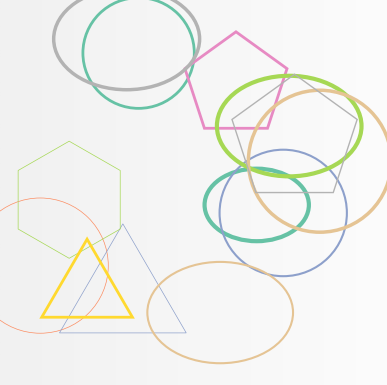[{"shape": "circle", "thickness": 2, "radius": 0.72, "center": [0.358, 0.862]}, {"shape": "oval", "thickness": 3, "radius": 0.67, "center": [0.663, 0.468]}, {"shape": "circle", "thickness": 0.5, "radius": 0.88, "center": [0.104, 0.31]}, {"shape": "triangle", "thickness": 0.5, "radius": 0.94, "center": [0.317, 0.23]}, {"shape": "circle", "thickness": 1.5, "radius": 0.82, "center": [0.731, 0.447]}, {"shape": "pentagon", "thickness": 2, "radius": 0.69, "center": [0.609, 0.779]}, {"shape": "oval", "thickness": 3, "radius": 0.93, "center": [0.746, 0.673]}, {"shape": "hexagon", "thickness": 0.5, "radius": 0.76, "center": [0.179, 0.481]}, {"shape": "triangle", "thickness": 2, "radius": 0.68, "center": [0.225, 0.244]}, {"shape": "oval", "thickness": 1.5, "radius": 0.94, "center": [0.568, 0.188]}, {"shape": "circle", "thickness": 2.5, "radius": 0.92, "center": [0.825, 0.581]}, {"shape": "oval", "thickness": 2.5, "radius": 0.94, "center": [0.327, 0.899]}, {"shape": "pentagon", "thickness": 1, "radius": 0.85, "center": [0.76, 0.637]}]